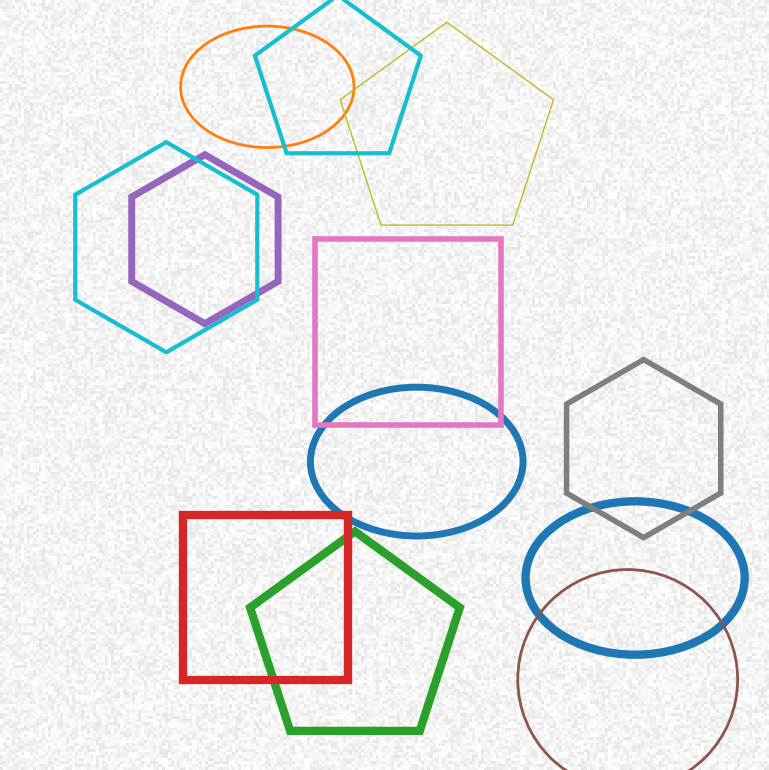[{"shape": "oval", "thickness": 2.5, "radius": 0.69, "center": [0.541, 0.401]}, {"shape": "oval", "thickness": 3, "radius": 0.71, "center": [0.825, 0.249]}, {"shape": "oval", "thickness": 1, "radius": 0.56, "center": [0.347, 0.887]}, {"shape": "pentagon", "thickness": 3, "radius": 0.72, "center": [0.461, 0.167]}, {"shape": "square", "thickness": 3, "radius": 0.54, "center": [0.345, 0.224]}, {"shape": "hexagon", "thickness": 2.5, "radius": 0.55, "center": [0.266, 0.689]}, {"shape": "circle", "thickness": 1, "radius": 0.71, "center": [0.815, 0.118]}, {"shape": "square", "thickness": 2, "radius": 0.6, "center": [0.53, 0.569]}, {"shape": "hexagon", "thickness": 2, "radius": 0.58, "center": [0.836, 0.417]}, {"shape": "pentagon", "thickness": 0.5, "radius": 0.73, "center": [0.58, 0.825]}, {"shape": "hexagon", "thickness": 1.5, "radius": 0.68, "center": [0.216, 0.679]}, {"shape": "pentagon", "thickness": 1.5, "radius": 0.57, "center": [0.439, 0.893]}]